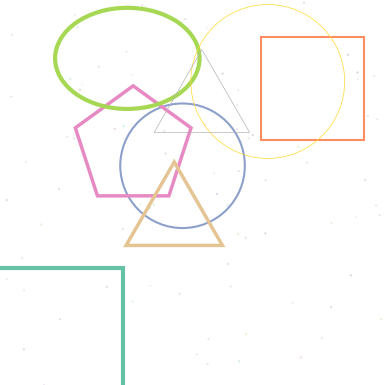[{"shape": "square", "thickness": 3, "radius": 0.99, "center": [0.12, 0.105]}, {"shape": "square", "thickness": 1.5, "radius": 0.67, "center": [0.812, 0.771]}, {"shape": "circle", "thickness": 1.5, "radius": 0.81, "center": [0.474, 0.569]}, {"shape": "pentagon", "thickness": 2.5, "radius": 0.79, "center": [0.346, 0.619]}, {"shape": "oval", "thickness": 3, "radius": 0.94, "center": [0.331, 0.848]}, {"shape": "circle", "thickness": 0.5, "radius": 1.0, "center": [0.695, 0.788]}, {"shape": "triangle", "thickness": 2.5, "radius": 0.72, "center": [0.453, 0.435]}, {"shape": "triangle", "thickness": 0.5, "radius": 0.72, "center": [0.524, 0.728]}]